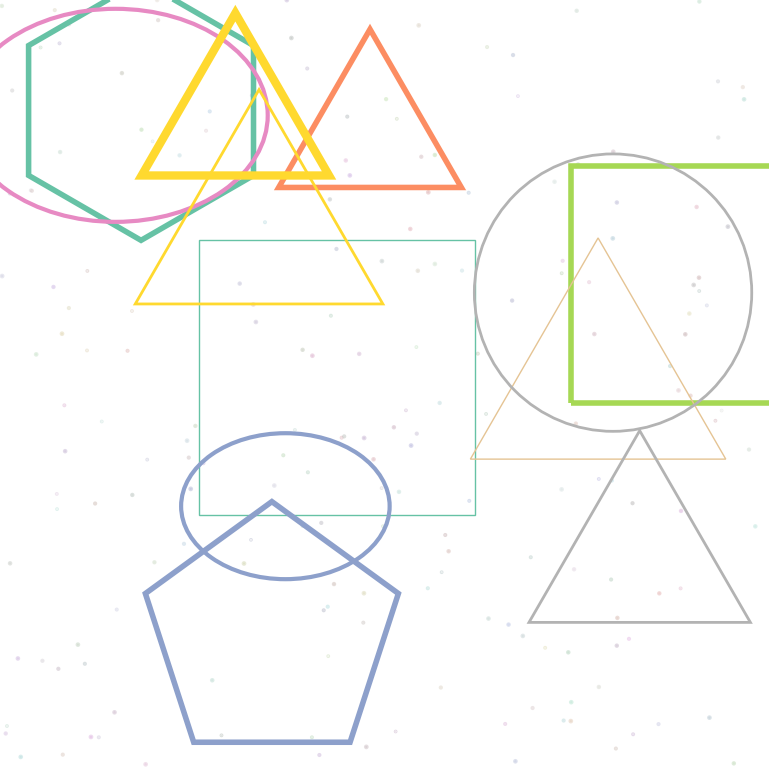[{"shape": "hexagon", "thickness": 2, "radius": 0.84, "center": [0.183, 0.857]}, {"shape": "square", "thickness": 0.5, "radius": 0.9, "center": [0.438, 0.51]}, {"shape": "triangle", "thickness": 2, "radius": 0.68, "center": [0.481, 0.825]}, {"shape": "oval", "thickness": 1.5, "radius": 0.68, "center": [0.371, 0.343]}, {"shape": "pentagon", "thickness": 2, "radius": 0.86, "center": [0.353, 0.176]}, {"shape": "oval", "thickness": 1.5, "radius": 0.99, "center": [0.15, 0.85]}, {"shape": "square", "thickness": 2, "radius": 0.77, "center": [0.896, 0.631]}, {"shape": "triangle", "thickness": 1, "radius": 0.93, "center": [0.336, 0.698]}, {"shape": "triangle", "thickness": 3, "radius": 0.7, "center": [0.306, 0.842]}, {"shape": "triangle", "thickness": 0.5, "radius": 0.96, "center": [0.777, 0.499]}, {"shape": "circle", "thickness": 1, "radius": 0.9, "center": [0.796, 0.62]}, {"shape": "triangle", "thickness": 1, "radius": 0.83, "center": [0.831, 0.275]}]